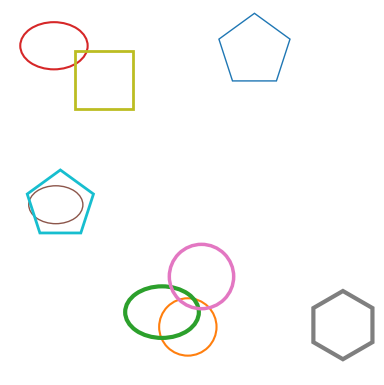[{"shape": "pentagon", "thickness": 1, "radius": 0.49, "center": [0.661, 0.868]}, {"shape": "circle", "thickness": 1.5, "radius": 0.37, "center": [0.488, 0.151]}, {"shape": "oval", "thickness": 3, "radius": 0.48, "center": [0.421, 0.189]}, {"shape": "oval", "thickness": 1.5, "radius": 0.44, "center": [0.14, 0.881]}, {"shape": "oval", "thickness": 1, "radius": 0.35, "center": [0.145, 0.468]}, {"shape": "circle", "thickness": 2.5, "radius": 0.42, "center": [0.523, 0.282]}, {"shape": "hexagon", "thickness": 3, "radius": 0.44, "center": [0.891, 0.156]}, {"shape": "square", "thickness": 2, "radius": 0.38, "center": [0.27, 0.792]}, {"shape": "pentagon", "thickness": 2, "radius": 0.45, "center": [0.157, 0.468]}]